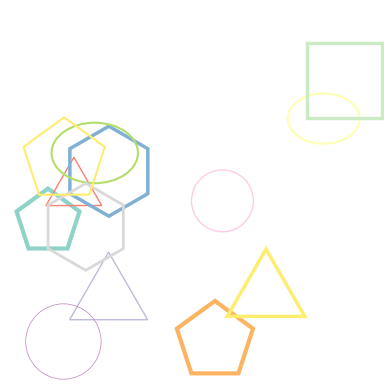[{"shape": "pentagon", "thickness": 3, "radius": 0.43, "center": [0.125, 0.424]}, {"shape": "oval", "thickness": 1.5, "radius": 0.47, "center": [0.841, 0.692]}, {"shape": "triangle", "thickness": 1, "radius": 0.59, "center": [0.282, 0.228]}, {"shape": "triangle", "thickness": 1, "radius": 0.42, "center": [0.192, 0.508]}, {"shape": "hexagon", "thickness": 2.5, "radius": 0.58, "center": [0.283, 0.555]}, {"shape": "pentagon", "thickness": 3, "radius": 0.52, "center": [0.558, 0.114]}, {"shape": "oval", "thickness": 1.5, "radius": 0.56, "center": [0.246, 0.603]}, {"shape": "circle", "thickness": 1, "radius": 0.4, "center": [0.578, 0.478]}, {"shape": "hexagon", "thickness": 2, "radius": 0.56, "center": [0.223, 0.411]}, {"shape": "circle", "thickness": 0.5, "radius": 0.49, "center": [0.165, 0.113]}, {"shape": "square", "thickness": 2.5, "radius": 0.49, "center": [0.894, 0.79]}, {"shape": "pentagon", "thickness": 1.5, "radius": 0.56, "center": [0.167, 0.584]}, {"shape": "triangle", "thickness": 2.5, "radius": 0.58, "center": [0.691, 0.236]}]